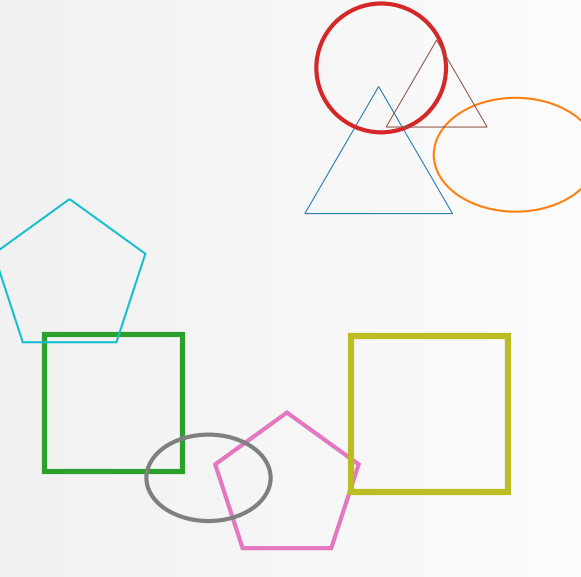[{"shape": "triangle", "thickness": 0.5, "radius": 0.73, "center": [0.651, 0.703]}, {"shape": "oval", "thickness": 1, "radius": 0.7, "center": [0.887, 0.731]}, {"shape": "square", "thickness": 2.5, "radius": 0.6, "center": [0.195, 0.302]}, {"shape": "circle", "thickness": 2, "radius": 0.56, "center": [0.656, 0.882]}, {"shape": "triangle", "thickness": 0.5, "radius": 0.5, "center": [0.751, 0.829]}, {"shape": "pentagon", "thickness": 2, "radius": 0.65, "center": [0.494, 0.155]}, {"shape": "oval", "thickness": 2, "radius": 0.53, "center": [0.359, 0.172]}, {"shape": "square", "thickness": 3, "radius": 0.67, "center": [0.738, 0.282]}, {"shape": "pentagon", "thickness": 1, "radius": 0.69, "center": [0.12, 0.517]}]